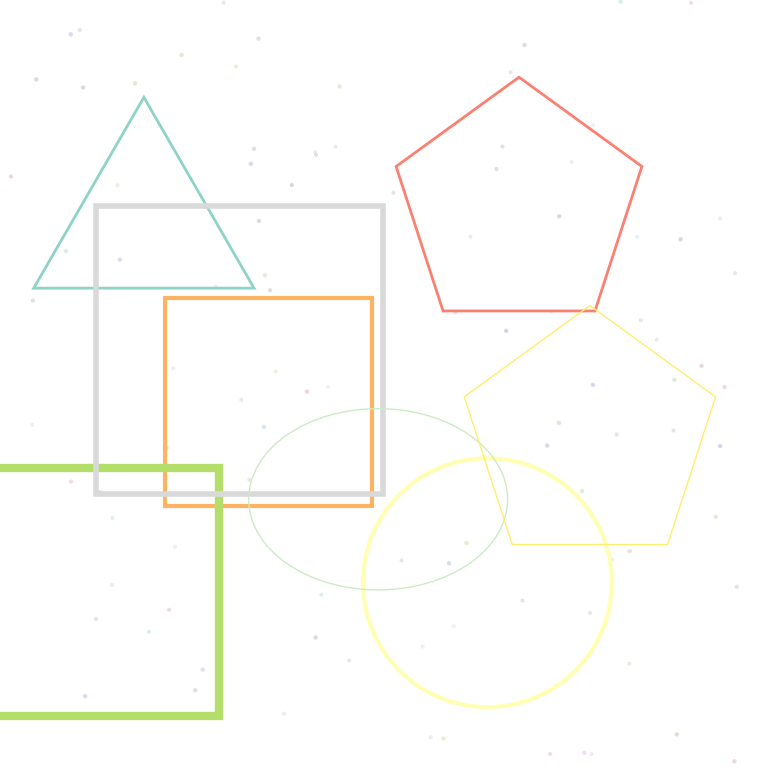[{"shape": "triangle", "thickness": 1, "radius": 0.83, "center": [0.187, 0.708]}, {"shape": "circle", "thickness": 1.5, "radius": 0.81, "center": [0.633, 0.243]}, {"shape": "pentagon", "thickness": 1, "radius": 0.84, "center": [0.674, 0.732]}, {"shape": "square", "thickness": 1.5, "radius": 0.67, "center": [0.349, 0.478]}, {"shape": "square", "thickness": 3, "radius": 0.81, "center": [0.124, 0.232]}, {"shape": "square", "thickness": 2, "radius": 0.93, "center": [0.311, 0.545]}, {"shape": "oval", "thickness": 0.5, "radius": 0.84, "center": [0.491, 0.352]}, {"shape": "pentagon", "thickness": 0.5, "radius": 0.86, "center": [0.766, 0.432]}]